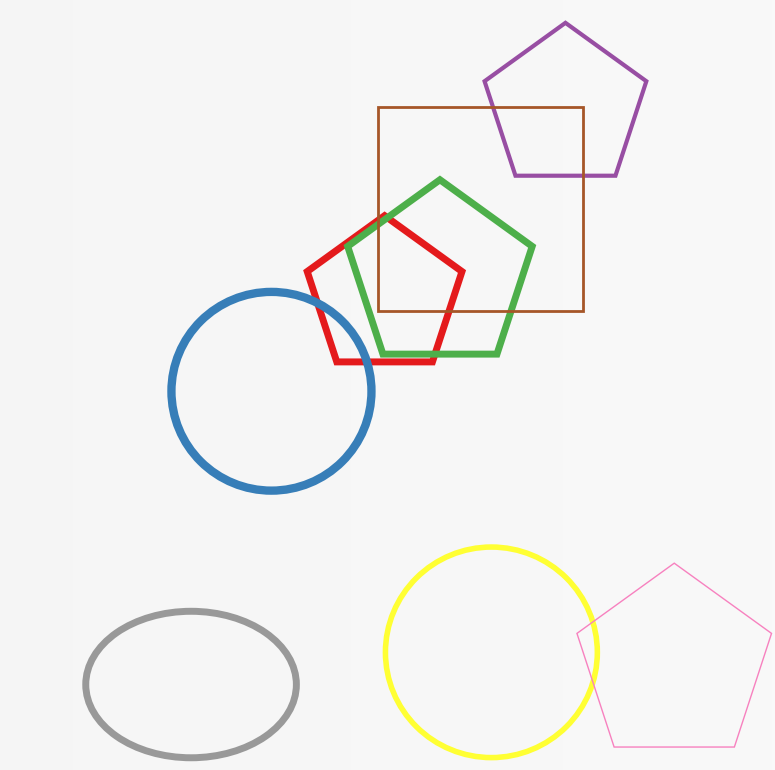[{"shape": "pentagon", "thickness": 2.5, "radius": 0.52, "center": [0.496, 0.615]}, {"shape": "circle", "thickness": 3, "radius": 0.65, "center": [0.35, 0.492]}, {"shape": "pentagon", "thickness": 2.5, "radius": 0.63, "center": [0.568, 0.641]}, {"shape": "pentagon", "thickness": 1.5, "radius": 0.55, "center": [0.73, 0.861]}, {"shape": "circle", "thickness": 2, "radius": 0.68, "center": [0.634, 0.153]}, {"shape": "square", "thickness": 1, "radius": 0.66, "center": [0.62, 0.729]}, {"shape": "pentagon", "thickness": 0.5, "radius": 0.66, "center": [0.87, 0.137]}, {"shape": "oval", "thickness": 2.5, "radius": 0.68, "center": [0.247, 0.111]}]